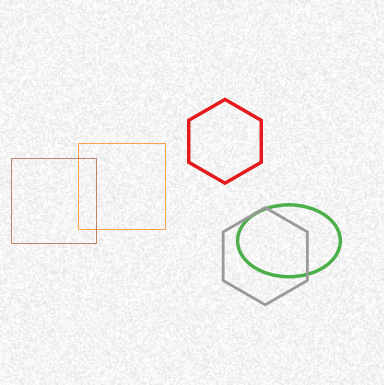[{"shape": "hexagon", "thickness": 2.5, "radius": 0.54, "center": [0.584, 0.633]}, {"shape": "oval", "thickness": 2.5, "radius": 0.67, "center": [0.751, 0.375]}, {"shape": "square", "thickness": 0.5, "radius": 0.56, "center": [0.316, 0.516]}, {"shape": "square", "thickness": 0.5, "radius": 0.55, "center": [0.139, 0.479]}, {"shape": "hexagon", "thickness": 2, "radius": 0.63, "center": [0.689, 0.334]}]